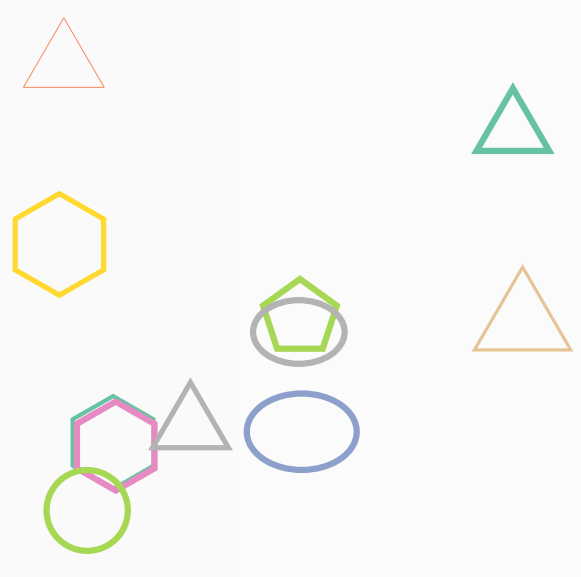[{"shape": "hexagon", "thickness": 2, "radius": 0.4, "center": [0.195, 0.233]}, {"shape": "triangle", "thickness": 3, "radius": 0.36, "center": [0.882, 0.774]}, {"shape": "triangle", "thickness": 0.5, "radius": 0.4, "center": [0.11, 0.888]}, {"shape": "oval", "thickness": 3, "radius": 0.47, "center": [0.519, 0.252]}, {"shape": "hexagon", "thickness": 3, "radius": 0.39, "center": [0.199, 0.227]}, {"shape": "circle", "thickness": 3, "radius": 0.35, "center": [0.15, 0.115]}, {"shape": "pentagon", "thickness": 3, "radius": 0.33, "center": [0.516, 0.449]}, {"shape": "hexagon", "thickness": 2.5, "radius": 0.44, "center": [0.102, 0.576]}, {"shape": "triangle", "thickness": 1.5, "radius": 0.48, "center": [0.899, 0.441]}, {"shape": "triangle", "thickness": 2.5, "radius": 0.38, "center": [0.328, 0.262]}, {"shape": "oval", "thickness": 3, "radius": 0.39, "center": [0.514, 0.424]}]